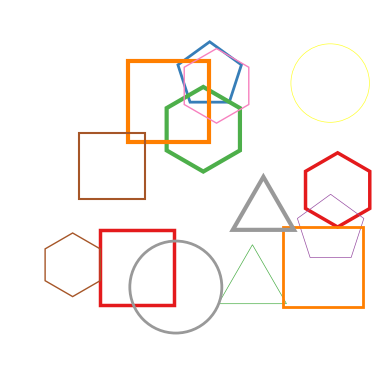[{"shape": "hexagon", "thickness": 2.5, "radius": 0.48, "center": [0.877, 0.507]}, {"shape": "square", "thickness": 2.5, "radius": 0.49, "center": [0.356, 0.306]}, {"shape": "pentagon", "thickness": 2, "radius": 0.43, "center": [0.545, 0.805]}, {"shape": "hexagon", "thickness": 3, "radius": 0.55, "center": [0.528, 0.664]}, {"shape": "triangle", "thickness": 0.5, "radius": 0.51, "center": [0.656, 0.262]}, {"shape": "pentagon", "thickness": 0.5, "radius": 0.45, "center": [0.859, 0.405]}, {"shape": "square", "thickness": 3, "radius": 0.52, "center": [0.438, 0.736]}, {"shape": "square", "thickness": 2, "radius": 0.52, "center": [0.839, 0.307]}, {"shape": "circle", "thickness": 0.5, "radius": 0.51, "center": [0.858, 0.784]}, {"shape": "hexagon", "thickness": 1, "radius": 0.41, "center": [0.189, 0.312]}, {"shape": "square", "thickness": 1.5, "radius": 0.43, "center": [0.291, 0.568]}, {"shape": "hexagon", "thickness": 1, "radius": 0.48, "center": [0.562, 0.777]}, {"shape": "circle", "thickness": 2, "radius": 0.6, "center": [0.457, 0.254]}, {"shape": "triangle", "thickness": 3, "radius": 0.46, "center": [0.684, 0.449]}]